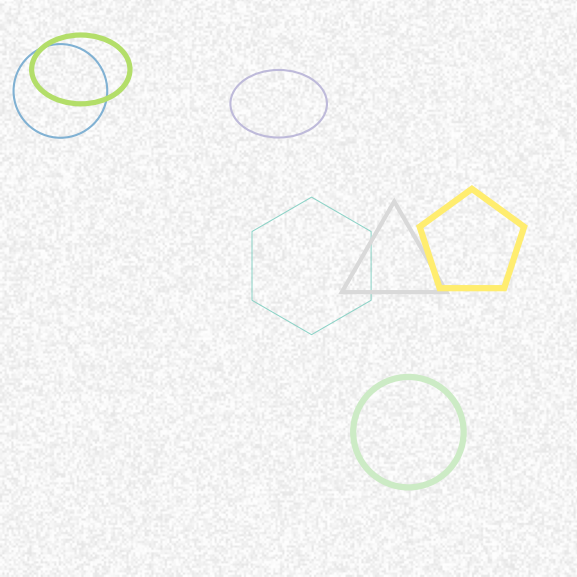[{"shape": "hexagon", "thickness": 0.5, "radius": 0.6, "center": [0.539, 0.539]}, {"shape": "oval", "thickness": 1, "radius": 0.42, "center": [0.483, 0.82]}, {"shape": "circle", "thickness": 1, "radius": 0.41, "center": [0.105, 0.842]}, {"shape": "oval", "thickness": 2.5, "radius": 0.43, "center": [0.14, 0.879]}, {"shape": "triangle", "thickness": 2, "radius": 0.52, "center": [0.683, 0.546]}, {"shape": "circle", "thickness": 3, "radius": 0.48, "center": [0.707, 0.251]}, {"shape": "pentagon", "thickness": 3, "radius": 0.48, "center": [0.817, 0.577]}]